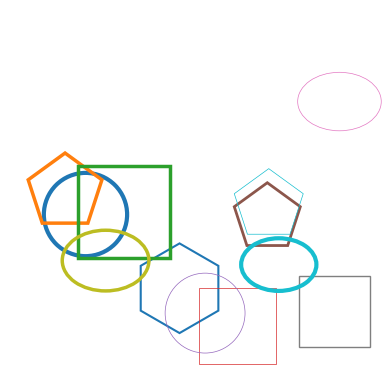[{"shape": "circle", "thickness": 3, "radius": 0.54, "center": [0.222, 0.443]}, {"shape": "hexagon", "thickness": 1.5, "radius": 0.58, "center": [0.466, 0.251]}, {"shape": "pentagon", "thickness": 2.5, "radius": 0.5, "center": [0.169, 0.502]}, {"shape": "square", "thickness": 2.5, "radius": 0.6, "center": [0.322, 0.448]}, {"shape": "square", "thickness": 0.5, "radius": 0.5, "center": [0.617, 0.154]}, {"shape": "circle", "thickness": 0.5, "radius": 0.52, "center": [0.533, 0.187]}, {"shape": "pentagon", "thickness": 2, "radius": 0.45, "center": [0.694, 0.435]}, {"shape": "oval", "thickness": 0.5, "radius": 0.54, "center": [0.882, 0.736]}, {"shape": "square", "thickness": 1, "radius": 0.46, "center": [0.87, 0.19]}, {"shape": "oval", "thickness": 2.5, "radius": 0.56, "center": [0.274, 0.323]}, {"shape": "pentagon", "thickness": 0.5, "radius": 0.47, "center": [0.698, 0.468]}, {"shape": "oval", "thickness": 3, "radius": 0.49, "center": [0.724, 0.313]}]